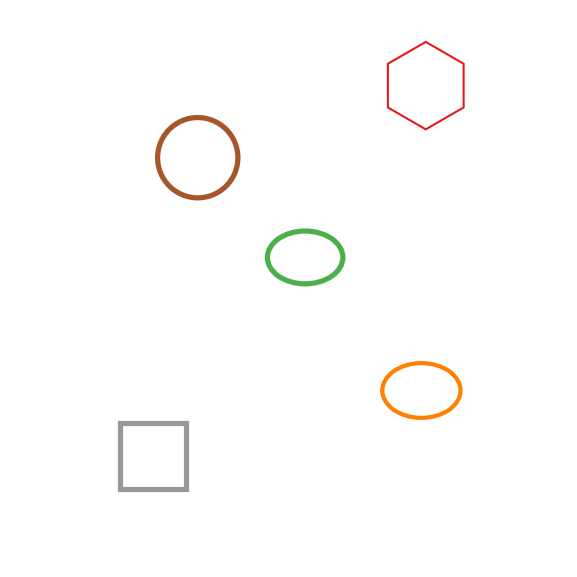[{"shape": "hexagon", "thickness": 1, "radius": 0.38, "center": [0.737, 0.851]}, {"shape": "oval", "thickness": 2.5, "radius": 0.33, "center": [0.528, 0.553]}, {"shape": "oval", "thickness": 2, "radius": 0.34, "center": [0.73, 0.323]}, {"shape": "circle", "thickness": 2.5, "radius": 0.35, "center": [0.342, 0.726]}, {"shape": "square", "thickness": 2.5, "radius": 0.29, "center": [0.265, 0.209]}]